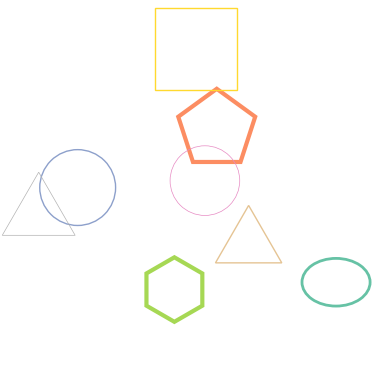[{"shape": "oval", "thickness": 2, "radius": 0.44, "center": [0.873, 0.267]}, {"shape": "pentagon", "thickness": 3, "radius": 0.53, "center": [0.563, 0.664]}, {"shape": "circle", "thickness": 1, "radius": 0.49, "center": [0.202, 0.513]}, {"shape": "circle", "thickness": 0.5, "radius": 0.45, "center": [0.532, 0.531]}, {"shape": "hexagon", "thickness": 3, "radius": 0.42, "center": [0.453, 0.248]}, {"shape": "square", "thickness": 1, "radius": 0.53, "center": [0.51, 0.874]}, {"shape": "triangle", "thickness": 1, "radius": 0.5, "center": [0.646, 0.367]}, {"shape": "triangle", "thickness": 0.5, "radius": 0.55, "center": [0.101, 0.443]}]